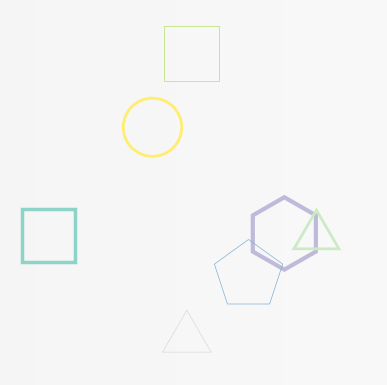[{"shape": "square", "thickness": 2.5, "radius": 0.34, "center": [0.126, 0.388]}, {"shape": "hexagon", "thickness": 3, "radius": 0.47, "center": [0.734, 0.394]}, {"shape": "pentagon", "thickness": 0.5, "radius": 0.46, "center": [0.641, 0.285]}, {"shape": "square", "thickness": 0.5, "radius": 0.35, "center": [0.495, 0.861]}, {"shape": "triangle", "thickness": 0.5, "radius": 0.36, "center": [0.482, 0.122]}, {"shape": "triangle", "thickness": 2, "radius": 0.33, "center": [0.817, 0.387]}, {"shape": "circle", "thickness": 2, "radius": 0.38, "center": [0.394, 0.67]}]